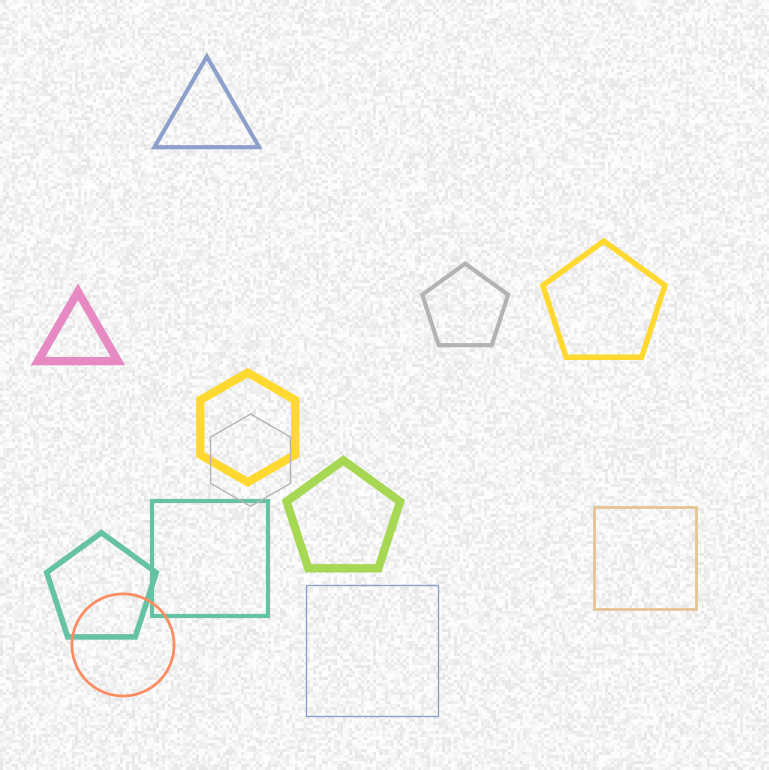[{"shape": "pentagon", "thickness": 2, "radius": 0.37, "center": [0.132, 0.233]}, {"shape": "square", "thickness": 1.5, "radius": 0.38, "center": [0.272, 0.275]}, {"shape": "circle", "thickness": 1, "radius": 0.33, "center": [0.16, 0.162]}, {"shape": "square", "thickness": 0.5, "radius": 0.43, "center": [0.483, 0.155]}, {"shape": "triangle", "thickness": 1.5, "radius": 0.39, "center": [0.269, 0.848]}, {"shape": "triangle", "thickness": 3, "radius": 0.3, "center": [0.101, 0.561]}, {"shape": "pentagon", "thickness": 3, "radius": 0.39, "center": [0.446, 0.325]}, {"shape": "hexagon", "thickness": 3, "radius": 0.36, "center": [0.322, 0.445]}, {"shape": "pentagon", "thickness": 2, "radius": 0.42, "center": [0.784, 0.604]}, {"shape": "square", "thickness": 1, "radius": 0.33, "center": [0.837, 0.275]}, {"shape": "hexagon", "thickness": 0.5, "radius": 0.3, "center": [0.325, 0.402]}, {"shape": "pentagon", "thickness": 1.5, "radius": 0.29, "center": [0.604, 0.599]}]